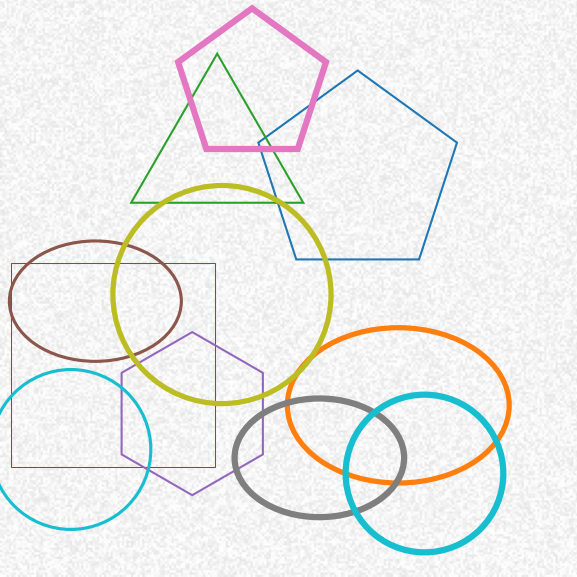[{"shape": "pentagon", "thickness": 1, "radius": 0.9, "center": [0.619, 0.696]}, {"shape": "oval", "thickness": 2.5, "radius": 0.96, "center": [0.69, 0.297]}, {"shape": "triangle", "thickness": 1, "radius": 0.86, "center": [0.376, 0.734]}, {"shape": "square", "thickness": 0.5, "radius": 0.88, "center": [0.196, 0.367]}, {"shape": "hexagon", "thickness": 1, "radius": 0.71, "center": [0.333, 0.283]}, {"shape": "oval", "thickness": 1.5, "radius": 0.74, "center": [0.165, 0.478]}, {"shape": "pentagon", "thickness": 3, "radius": 0.67, "center": [0.436, 0.85]}, {"shape": "oval", "thickness": 3, "radius": 0.73, "center": [0.553, 0.206]}, {"shape": "circle", "thickness": 2.5, "radius": 0.94, "center": [0.384, 0.489]}, {"shape": "circle", "thickness": 3, "radius": 0.68, "center": [0.735, 0.179]}, {"shape": "circle", "thickness": 1.5, "radius": 0.69, "center": [0.123, 0.221]}]